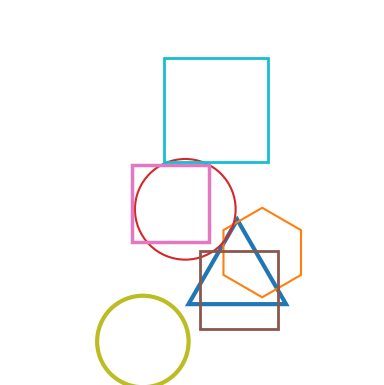[{"shape": "triangle", "thickness": 3, "radius": 0.73, "center": [0.616, 0.283]}, {"shape": "hexagon", "thickness": 1.5, "radius": 0.58, "center": [0.681, 0.344]}, {"shape": "circle", "thickness": 1.5, "radius": 0.65, "center": [0.481, 0.456]}, {"shape": "square", "thickness": 2, "radius": 0.51, "center": [0.62, 0.246]}, {"shape": "square", "thickness": 2.5, "radius": 0.5, "center": [0.442, 0.471]}, {"shape": "circle", "thickness": 3, "radius": 0.59, "center": [0.371, 0.113]}, {"shape": "square", "thickness": 2, "radius": 0.68, "center": [0.561, 0.714]}]